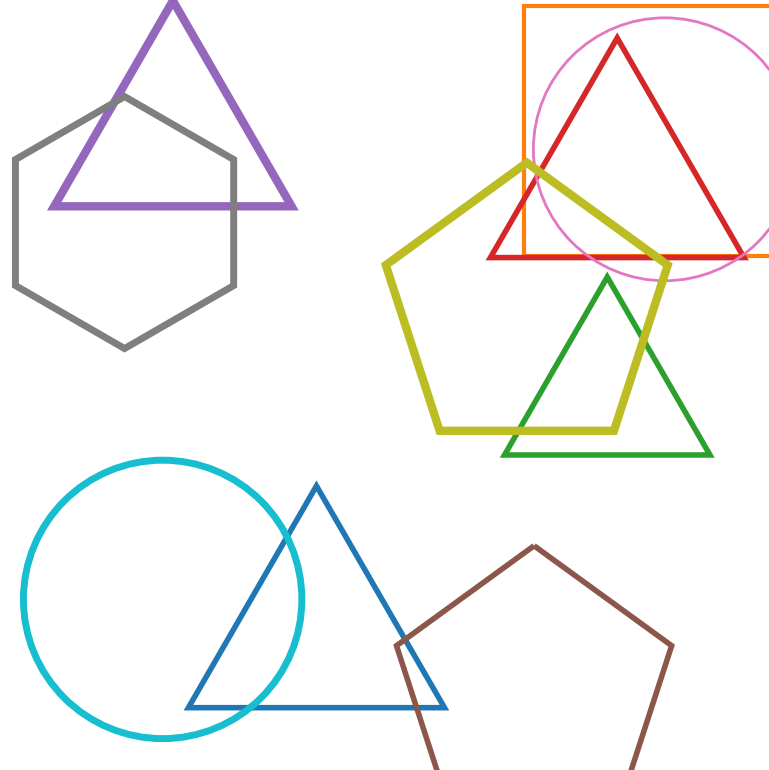[{"shape": "triangle", "thickness": 2, "radius": 0.96, "center": [0.411, 0.177]}, {"shape": "square", "thickness": 1.5, "radius": 0.81, "center": [0.842, 0.83]}, {"shape": "triangle", "thickness": 2, "radius": 0.77, "center": [0.789, 0.486]}, {"shape": "triangle", "thickness": 2, "radius": 0.95, "center": [0.802, 0.761]}, {"shape": "triangle", "thickness": 3, "radius": 0.89, "center": [0.225, 0.821]}, {"shape": "pentagon", "thickness": 2, "radius": 0.94, "center": [0.694, 0.103]}, {"shape": "circle", "thickness": 1, "radius": 0.85, "center": [0.863, 0.806]}, {"shape": "hexagon", "thickness": 2.5, "radius": 0.82, "center": [0.162, 0.711]}, {"shape": "pentagon", "thickness": 3, "radius": 0.96, "center": [0.684, 0.596]}, {"shape": "circle", "thickness": 2.5, "radius": 0.9, "center": [0.211, 0.222]}]